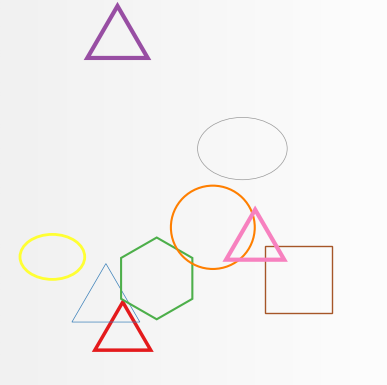[{"shape": "triangle", "thickness": 2.5, "radius": 0.42, "center": [0.317, 0.132]}, {"shape": "triangle", "thickness": 0.5, "radius": 0.51, "center": [0.273, 0.214]}, {"shape": "hexagon", "thickness": 1.5, "radius": 0.53, "center": [0.404, 0.277]}, {"shape": "triangle", "thickness": 3, "radius": 0.45, "center": [0.303, 0.894]}, {"shape": "circle", "thickness": 1.5, "radius": 0.54, "center": [0.549, 0.41]}, {"shape": "oval", "thickness": 2, "radius": 0.42, "center": [0.135, 0.333]}, {"shape": "square", "thickness": 1, "radius": 0.43, "center": [0.77, 0.273]}, {"shape": "triangle", "thickness": 3, "radius": 0.43, "center": [0.658, 0.369]}, {"shape": "oval", "thickness": 0.5, "radius": 0.58, "center": [0.626, 0.614]}]